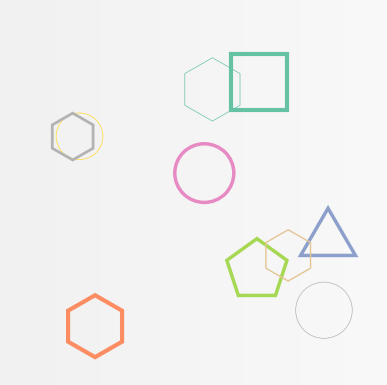[{"shape": "hexagon", "thickness": 0.5, "radius": 0.41, "center": [0.548, 0.768]}, {"shape": "square", "thickness": 3, "radius": 0.36, "center": [0.669, 0.788]}, {"shape": "hexagon", "thickness": 3, "radius": 0.4, "center": [0.245, 0.153]}, {"shape": "triangle", "thickness": 2.5, "radius": 0.41, "center": [0.847, 0.377]}, {"shape": "circle", "thickness": 2.5, "radius": 0.38, "center": [0.527, 0.55]}, {"shape": "pentagon", "thickness": 2.5, "radius": 0.41, "center": [0.663, 0.299]}, {"shape": "circle", "thickness": 0.5, "radius": 0.3, "center": [0.205, 0.646]}, {"shape": "hexagon", "thickness": 1, "radius": 0.33, "center": [0.744, 0.337]}, {"shape": "hexagon", "thickness": 2, "radius": 0.3, "center": [0.188, 0.645]}, {"shape": "circle", "thickness": 0.5, "radius": 0.37, "center": [0.836, 0.194]}]